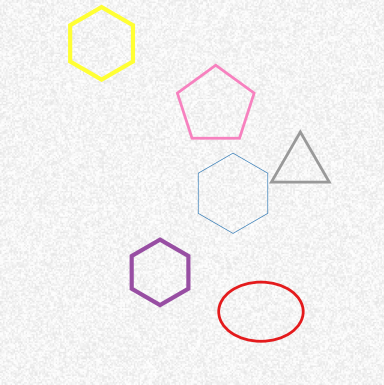[{"shape": "oval", "thickness": 2, "radius": 0.55, "center": [0.678, 0.19]}, {"shape": "hexagon", "thickness": 0.5, "radius": 0.52, "center": [0.605, 0.498]}, {"shape": "hexagon", "thickness": 3, "radius": 0.43, "center": [0.416, 0.293]}, {"shape": "hexagon", "thickness": 3, "radius": 0.47, "center": [0.264, 0.887]}, {"shape": "pentagon", "thickness": 2, "radius": 0.52, "center": [0.56, 0.726]}, {"shape": "triangle", "thickness": 2, "radius": 0.43, "center": [0.78, 0.57]}]